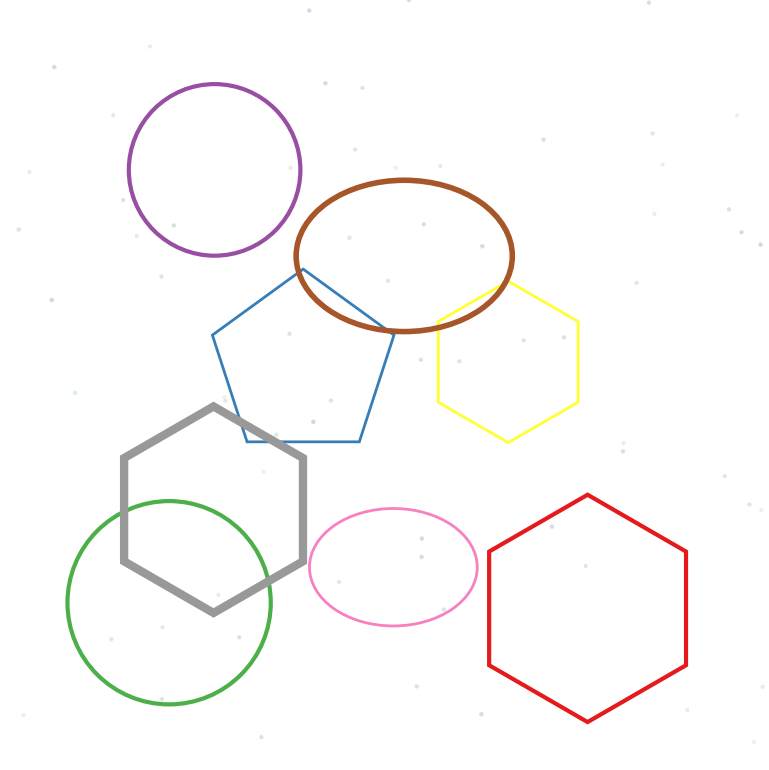[{"shape": "hexagon", "thickness": 1.5, "radius": 0.74, "center": [0.763, 0.21]}, {"shape": "pentagon", "thickness": 1, "radius": 0.62, "center": [0.394, 0.527]}, {"shape": "circle", "thickness": 1.5, "radius": 0.66, "center": [0.22, 0.217]}, {"shape": "circle", "thickness": 1.5, "radius": 0.56, "center": [0.279, 0.779]}, {"shape": "hexagon", "thickness": 1, "radius": 0.52, "center": [0.66, 0.53]}, {"shape": "oval", "thickness": 2, "radius": 0.7, "center": [0.525, 0.668]}, {"shape": "oval", "thickness": 1, "radius": 0.54, "center": [0.511, 0.263]}, {"shape": "hexagon", "thickness": 3, "radius": 0.67, "center": [0.277, 0.338]}]